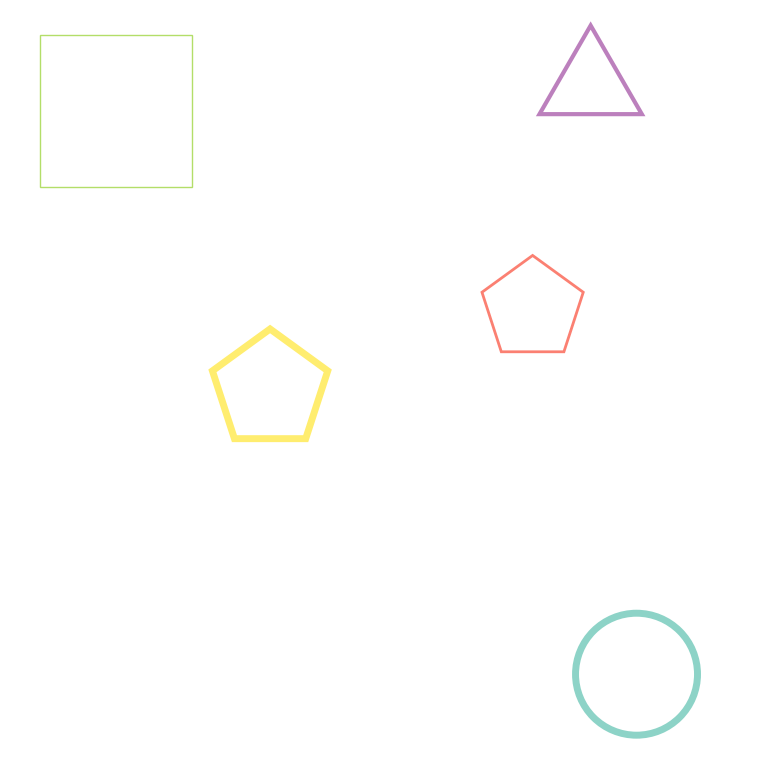[{"shape": "circle", "thickness": 2.5, "radius": 0.4, "center": [0.827, 0.124]}, {"shape": "pentagon", "thickness": 1, "radius": 0.35, "center": [0.692, 0.599]}, {"shape": "square", "thickness": 0.5, "radius": 0.49, "center": [0.151, 0.856]}, {"shape": "triangle", "thickness": 1.5, "radius": 0.38, "center": [0.767, 0.89]}, {"shape": "pentagon", "thickness": 2.5, "radius": 0.39, "center": [0.351, 0.494]}]